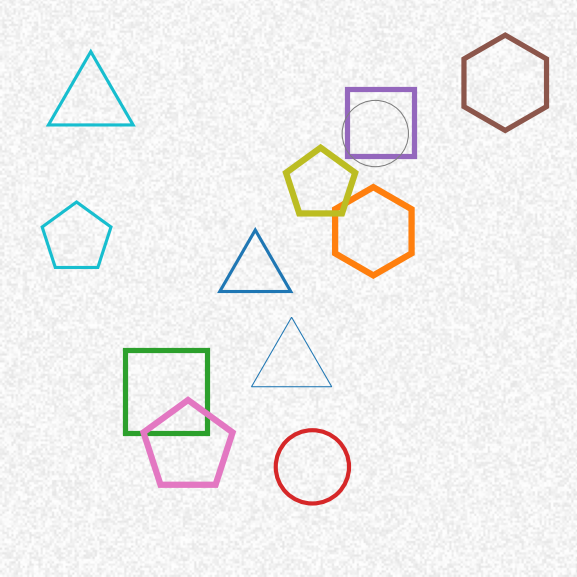[{"shape": "triangle", "thickness": 1.5, "radius": 0.35, "center": [0.442, 0.53]}, {"shape": "triangle", "thickness": 0.5, "radius": 0.4, "center": [0.505, 0.37]}, {"shape": "hexagon", "thickness": 3, "radius": 0.38, "center": [0.646, 0.599]}, {"shape": "square", "thickness": 2.5, "radius": 0.36, "center": [0.288, 0.321]}, {"shape": "circle", "thickness": 2, "radius": 0.32, "center": [0.541, 0.191]}, {"shape": "square", "thickness": 2.5, "radius": 0.29, "center": [0.659, 0.787]}, {"shape": "hexagon", "thickness": 2.5, "radius": 0.41, "center": [0.875, 0.856]}, {"shape": "pentagon", "thickness": 3, "radius": 0.41, "center": [0.326, 0.225]}, {"shape": "circle", "thickness": 0.5, "radius": 0.29, "center": [0.65, 0.768]}, {"shape": "pentagon", "thickness": 3, "radius": 0.31, "center": [0.555, 0.68]}, {"shape": "pentagon", "thickness": 1.5, "radius": 0.31, "center": [0.133, 0.587]}, {"shape": "triangle", "thickness": 1.5, "radius": 0.42, "center": [0.157, 0.825]}]